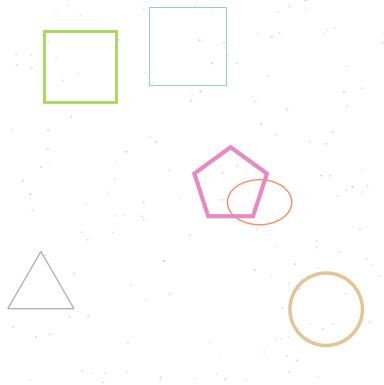[{"shape": "square", "thickness": 0.5, "radius": 0.5, "center": [0.487, 0.88]}, {"shape": "oval", "thickness": 1, "radius": 0.42, "center": [0.674, 0.475]}, {"shape": "pentagon", "thickness": 3, "radius": 0.5, "center": [0.599, 0.519]}, {"shape": "square", "thickness": 2, "radius": 0.46, "center": [0.208, 0.827]}, {"shape": "circle", "thickness": 2.5, "radius": 0.47, "center": [0.847, 0.197]}, {"shape": "triangle", "thickness": 1, "radius": 0.5, "center": [0.106, 0.248]}]